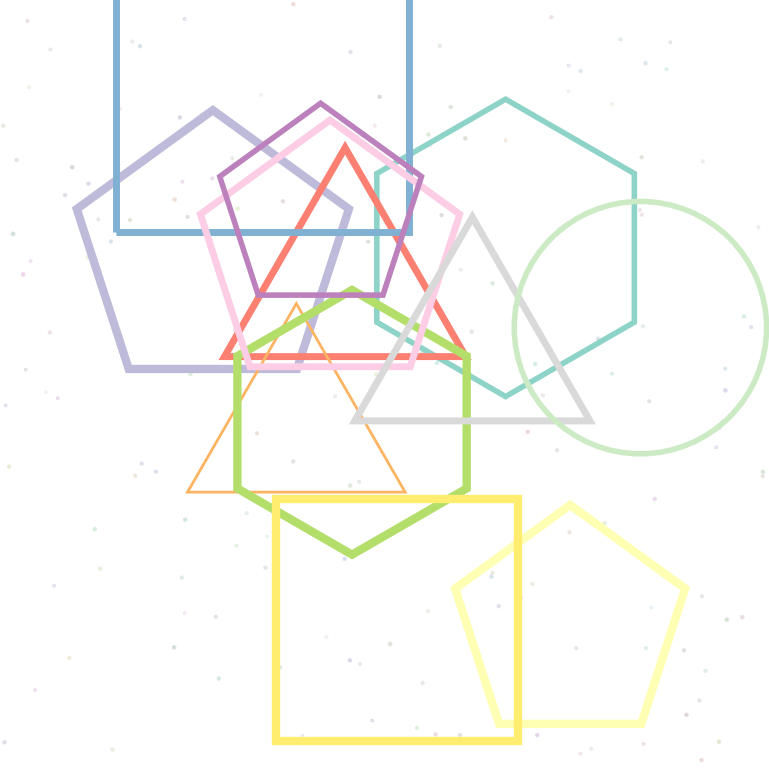[{"shape": "hexagon", "thickness": 2, "radius": 0.97, "center": [0.657, 0.678]}, {"shape": "pentagon", "thickness": 3, "radius": 0.79, "center": [0.74, 0.187]}, {"shape": "pentagon", "thickness": 3, "radius": 0.93, "center": [0.276, 0.671]}, {"shape": "triangle", "thickness": 2.5, "radius": 0.9, "center": [0.448, 0.627]}, {"shape": "square", "thickness": 2.5, "radius": 0.95, "center": [0.341, 0.89]}, {"shape": "triangle", "thickness": 1, "radius": 0.82, "center": [0.385, 0.442]}, {"shape": "hexagon", "thickness": 3, "radius": 0.86, "center": [0.457, 0.452]}, {"shape": "pentagon", "thickness": 2.5, "radius": 0.89, "center": [0.429, 0.667]}, {"shape": "triangle", "thickness": 2.5, "radius": 0.88, "center": [0.613, 0.542]}, {"shape": "pentagon", "thickness": 2, "radius": 0.69, "center": [0.416, 0.728]}, {"shape": "circle", "thickness": 2, "radius": 0.82, "center": [0.832, 0.575]}, {"shape": "square", "thickness": 3, "radius": 0.79, "center": [0.515, 0.195]}]